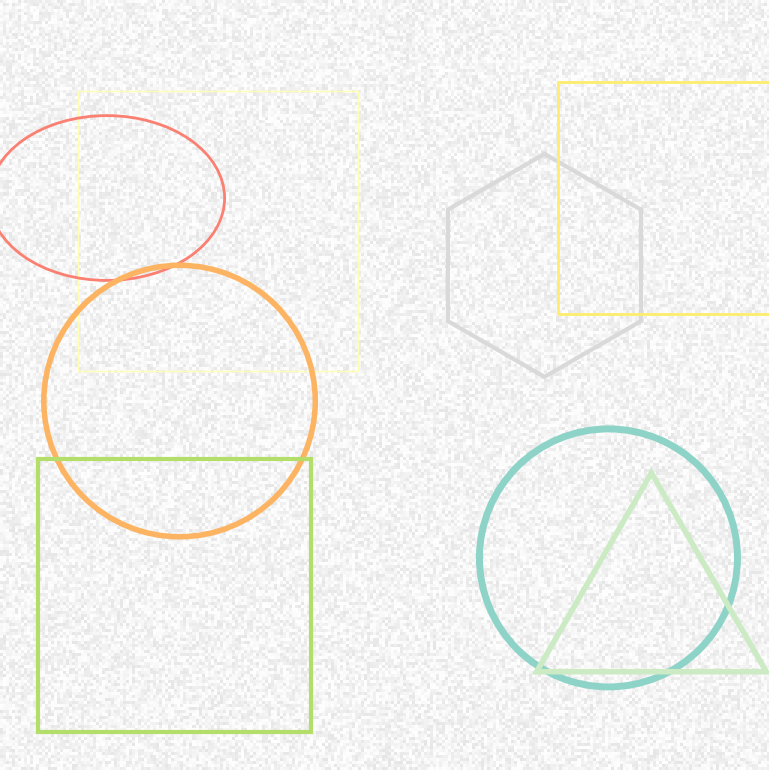[{"shape": "circle", "thickness": 2.5, "radius": 0.84, "center": [0.79, 0.275]}, {"shape": "square", "thickness": 0.5, "radius": 0.91, "center": [0.283, 0.7]}, {"shape": "oval", "thickness": 1, "radius": 0.76, "center": [0.139, 0.743]}, {"shape": "circle", "thickness": 2, "radius": 0.88, "center": [0.233, 0.479]}, {"shape": "square", "thickness": 1.5, "radius": 0.89, "center": [0.227, 0.227]}, {"shape": "hexagon", "thickness": 1.5, "radius": 0.72, "center": [0.707, 0.655]}, {"shape": "triangle", "thickness": 2, "radius": 0.86, "center": [0.846, 0.214]}, {"shape": "square", "thickness": 1, "radius": 0.75, "center": [0.875, 0.743]}]